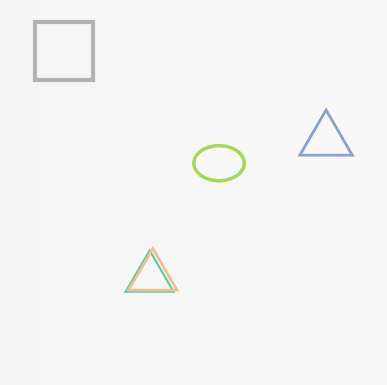[{"shape": "triangle", "thickness": 1.5, "radius": 0.36, "center": [0.386, 0.278]}, {"shape": "triangle", "thickness": 2, "radius": 0.39, "center": [0.841, 0.636]}, {"shape": "oval", "thickness": 2.5, "radius": 0.33, "center": [0.565, 0.576]}, {"shape": "triangle", "thickness": 2, "radius": 0.36, "center": [0.394, 0.283]}, {"shape": "square", "thickness": 3, "radius": 0.37, "center": [0.166, 0.868]}]